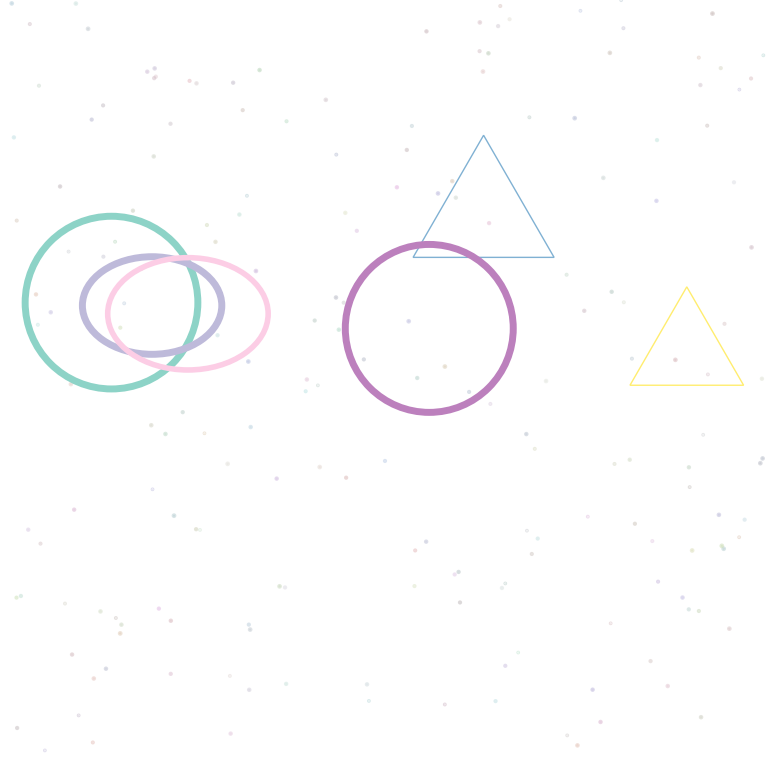[{"shape": "circle", "thickness": 2.5, "radius": 0.56, "center": [0.145, 0.607]}, {"shape": "oval", "thickness": 2.5, "radius": 0.45, "center": [0.198, 0.603]}, {"shape": "triangle", "thickness": 0.5, "radius": 0.53, "center": [0.628, 0.719]}, {"shape": "oval", "thickness": 2, "radius": 0.52, "center": [0.244, 0.592]}, {"shape": "circle", "thickness": 2.5, "radius": 0.55, "center": [0.557, 0.574]}, {"shape": "triangle", "thickness": 0.5, "radius": 0.43, "center": [0.892, 0.542]}]